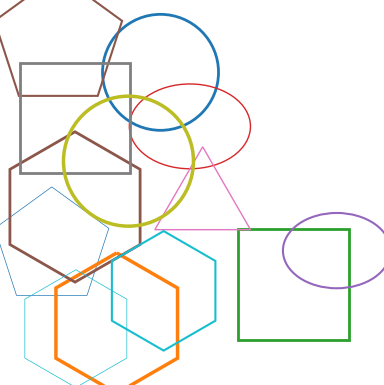[{"shape": "pentagon", "thickness": 0.5, "radius": 0.78, "center": [0.134, 0.359]}, {"shape": "circle", "thickness": 2, "radius": 0.75, "center": [0.417, 0.812]}, {"shape": "hexagon", "thickness": 2.5, "radius": 0.91, "center": [0.303, 0.161]}, {"shape": "square", "thickness": 2, "radius": 0.72, "center": [0.762, 0.261]}, {"shape": "oval", "thickness": 1, "radius": 0.79, "center": [0.493, 0.672]}, {"shape": "oval", "thickness": 1.5, "radius": 0.7, "center": [0.875, 0.349]}, {"shape": "hexagon", "thickness": 2, "radius": 0.98, "center": [0.195, 0.462]}, {"shape": "pentagon", "thickness": 1.5, "radius": 0.87, "center": [0.151, 0.892]}, {"shape": "triangle", "thickness": 1, "radius": 0.72, "center": [0.526, 0.475]}, {"shape": "square", "thickness": 2, "radius": 0.71, "center": [0.195, 0.694]}, {"shape": "circle", "thickness": 2.5, "radius": 0.84, "center": [0.334, 0.581]}, {"shape": "hexagon", "thickness": 1.5, "radius": 0.78, "center": [0.425, 0.245]}, {"shape": "hexagon", "thickness": 0.5, "radius": 0.76, "center": [0.197, 0.146]}]